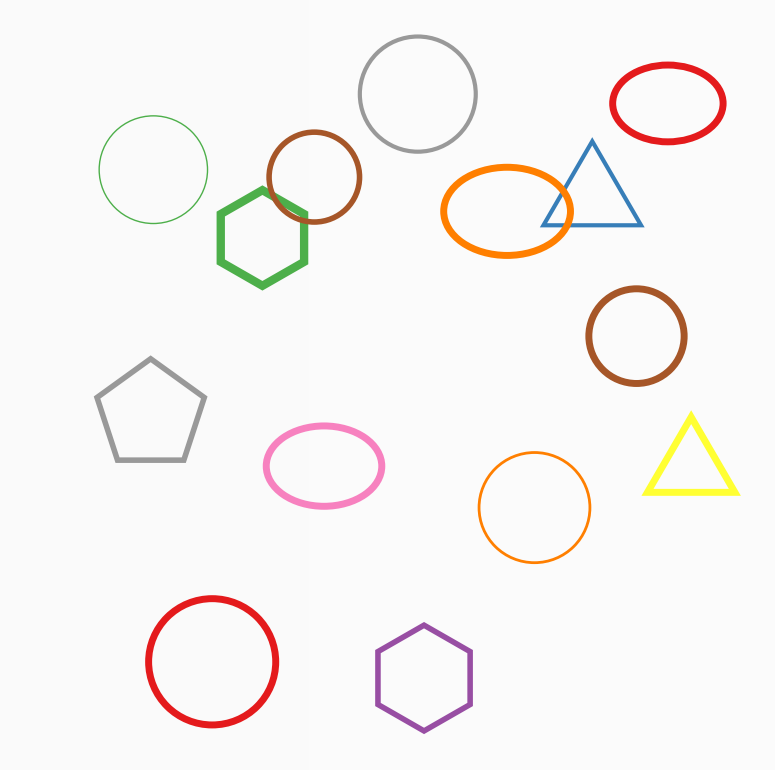[{"shape": "oval", "thickness": 2.5, "radius": 0.36, "center": [0.862, 0.866]}, {"shape": "circle", "thickness": 2.5, "radius": 0.41, "center": [0.274, 0.141]}, {"shape": "triangle", "thickness": 1.5, "radius": 0.36, "center": [0.764, 0.744]}, {"shape": "circle", "thickness": 0.5, "radius": 0.35, "center": [0.198, 0.78]}, {"shape": "hexagon", "thickness": 3, "radius": 0.31, "center": [0.339, 0.691]}, {"shape": "hexagon", "thickness": 2, "radius": 0.34, "center": [0.547, 0.119]}, {"shape": "circle", "thickness": 1, "radius": 0.36, "center": [0.69, 0.341]}, {"shape": "oval", "thickness": 2.5, "radius": 0.41, "center": [0.654, 0.726]}, {"shape": "triangle", "thickness": 2.5, "radius": 0.33, "center": [0.892, 0.393]}, {"shape": "circle", "thickness": 2, "radius": 0.29, "center": [0.406, 0.77]}, {"shape": "circle", "thickness": 2.5, "radius": 0.31, "center": [0.821, 0.563]}, {"shape": "oval", "thickness": 2.5, "radius": 0.37, "center": [0.418, 0.395]}, {"shape": "circle", "thickness": 1.5, "radius": 0.37, "center": [0.539, 0.878]}, {"shape": "pentagon", "thickness": 2, "radius": 0.36, "center": [0.194, 0.461]}]